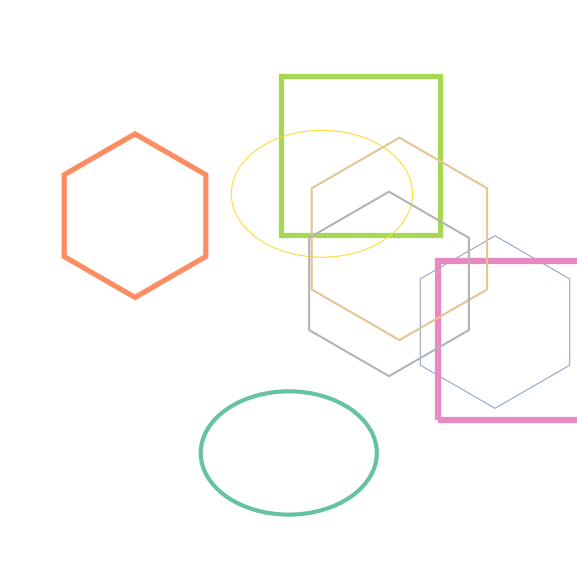[{"shape": "oval", "thickness": 2, "radius": 0.76, "center": [0.5, 0.215]}, {"shape": "hexagon", "thickness": 2.5, "radius": 0.71, "center": [0.234, 0.626]}, {"shape": "hexagon", "thickness": 0.5, "radius": 0.75, "center": [0.857, 0.441]}, {"shape": "square", "thickness": 3, "radius": 0.69, "center": [0.896, 0.409]}, {"shape": "square", "thickness": 2.5, "radius": 0.69, "center": [0.624, 0.729]}, {"shape": "oval", "thickness": 0.5, "radius": 0.78, "center": [0.557, 0.664]}, {"shape": "hexagon", "thickness": 1, "radius": 0.88, "center": [0.692, 0.586]}, {"shape": "hexagon", "thickness": 1, "radius": 0.8, "center": [0.674, 0.507]}]